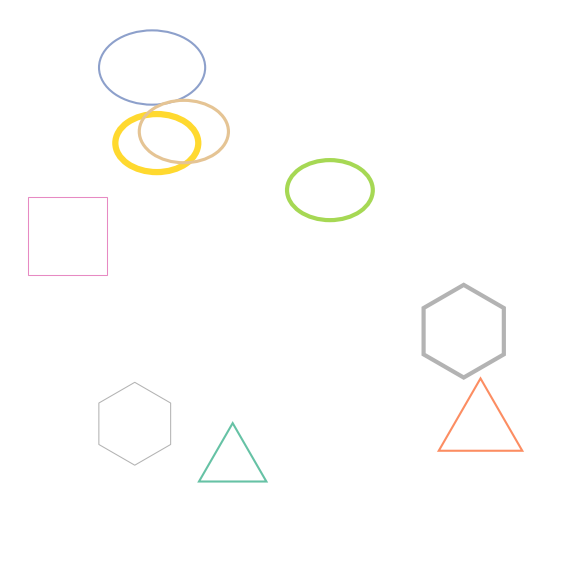[{"shape": "triangle", "thickness": 1, "radius": 0.34, "center": [0.403, 0.199]}, {"shape": "triangle", "thickness": 1, "radius": 0.42, "center": [0.832, 0.26]}, {"shape": "oval", "thickness": 1, "radius": 0.46, "center": [0.263, 0.882]}, {"shape": "square", "thickness": 0.5, "radius": 0.34, "center": [0.117, 0.591]}, {"shape": "oval", "thickness": 2, "radius": 0.37, "center": [0.571, 0.67]}, {"shape": "oval", "thickness": 3, "radius": 0.36, "center": [0.272, 0.751]}, {"shape": "oval", "thickness": 1.5, "radius": 0.39, "center": [0.318, 0.771]}, {"shape": "hexagon", "thickness": 0.5, "radius": 0.36, "center": [0.233, 0.265]}, {"shape": "hexagon", "thickness": 2, "radius": 0.4, "center": [0.803, 0.426]}]